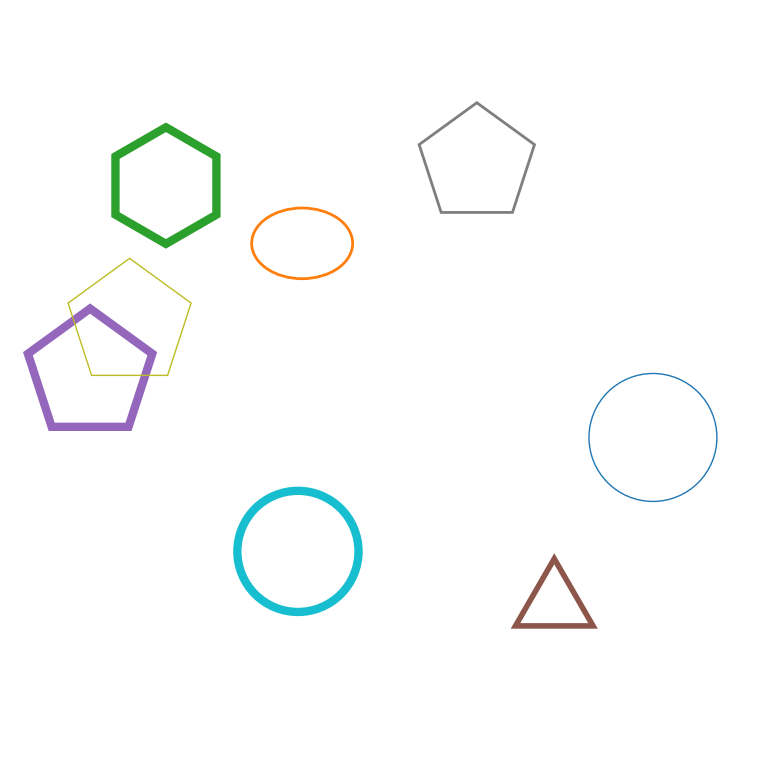[{"shape": "circle", "thickness": 0.5, "radius": 0.42, "center": [0.848, 0.432]}, {"shape": "oval", "thickness": 1, "radius": 0.33, "center": [0.392, 0.684]}, {"shape": "hexagon", "thickness": 3, "radius": 0.38, "center": [0.215, 0.759]}, {"shape": "pentagon", "thickness": 3, "radius": 0.42, "center": [0.117, 0.514]}, {"shape": "triangle", "thickness": 2, "radius": 0.29, "center": [0.72, 0.216]}, {"shape": "pentagon", "thickness": 1, "radius": 0.39, "center": [0.619, 0.788]}, {"shape": "pentagon", "thickness": 0.5, "radius": 0.42, "center": [0.168, 0.58]}, {"shape": "circle", "thickness": 3, "radius": 0.39, "center": [0.387, 0.284]}]